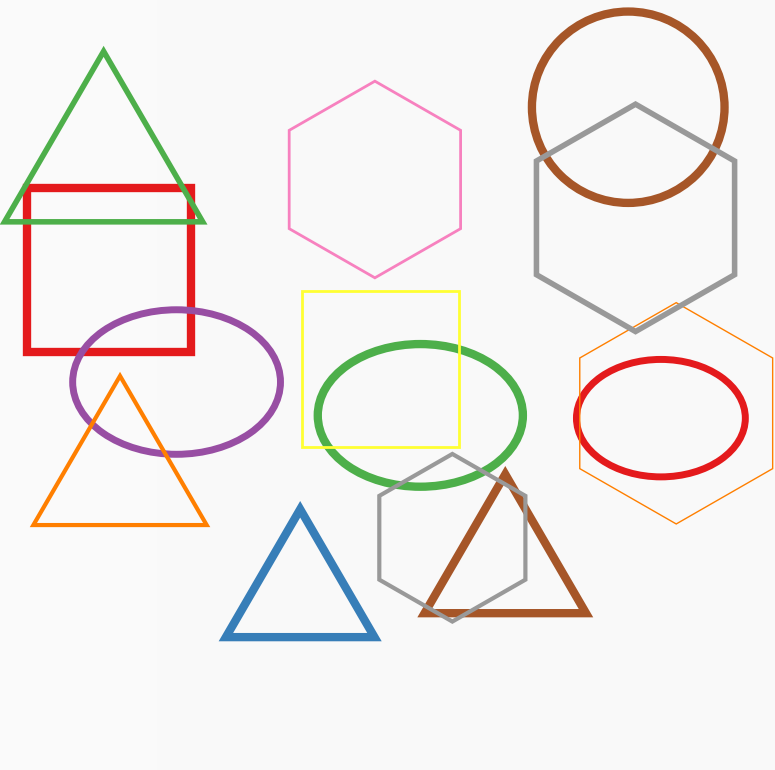[{"shape": "square", "thickness": 3, "radius": 0.53, "center": [0.14, 0.649]}, {"shape": "oval", "thickness": 2.5, "radius": 0.54, "center": [0.853, 0.457]}, {"shape": "triangle", "thickness": 3, "radius": 0.55, "center": [0.387, 0.228]}, {"shape": "triangle", "thickness": 2, "radius": 0.74, "center": [0.134, 0.786]}, {"shape": "oval", "thickness": 3, "radius": 0.66, "center": [0.542, 0.461]}, {"shape": "oval", "thickness": 2.5, "radius": 0.67, "center": [0.228, 0.504]}, {"shape": "hexagon", "thickness": 0.5, "radius": 0.72, "center": [0.873, 0.463]}, {"shape": "triangle", "thickness": 1.5, "radius": 0.65, "center": [0.155, 0.383]}, {"shape": "square", "thickness": 1, "radius": 0.51, "center": [0.491, 0.521]}, {"shape": "triangle", "thickness": 3, "radius": 0.6, "center": [0.652, 0.264]}, {"shape": "circle", "thickness": 3, "radius": 0.62, "center": [0.811, 0.861]}, {"shape": "hexagon", "thickness": 1, "radius": 0.64, "center": [0.484, 0.767]}, {"shape": "hexagon", "thickness": 1.5, "radius": 0.54, "center": [0.584, 0.302]}, {"shape": "hexagon", "thickness": 2, "radius": 0.74, "center": [0.82, 0.717]}]